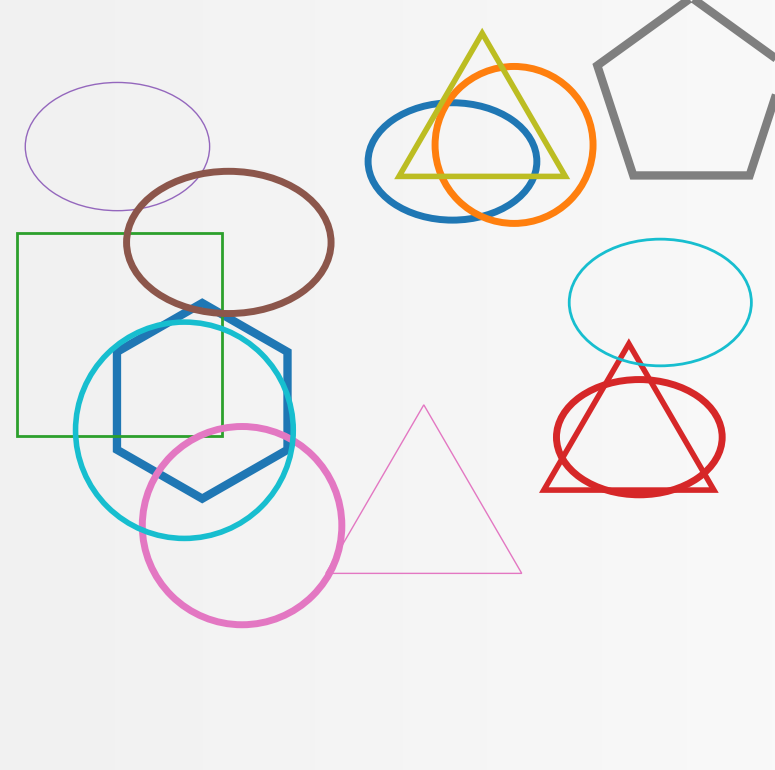[{"shape": "oval", "thickness": 2.5, "radius": 0.54, "center": [0.584, 0.79]}, {"shape": "hexagon", "thickness": 3, "radius": 0.64, "center": [0.261, 0.479]}, {"shape": "circle", "thickness": 2.5, "radius": 0.51, "center": [0.663, 0.812]}, {"shape": "square", "thickness": 1, "radius": 0.66, "center": [0.154, 0.566]}, {"shape": "oval", "thickness": 2.5, "radius": 0.53, "center": [0.825, 0.432]}, {"shape": "triangle", "thickness": 2, "radius": 0.63, "center": [0.811, 0.427]}, {"shape": "oval", "thickness": 0.5, "radius": 0.59, "center": [0.152, 0.81]}, {"shape": "oval", "thickness": 2.5, "radius": 0.66, "center": [0.295, 0.685]}, {"shape": "circle", "thickness": 2.5, "radius": 0.64, "center": [0.312, 0.317]}, {"shape": "triangle", "thickness": 0.5, "radius": 0.73, "center": [0.547, 0.328]}, {"shape": "pentagon", "thickness": 3, "radius": 0.64, "center": [0.892, 0.875]}, {"shape": "triangle", "thickness": 2, "radius": 0.62, "center": [0.622, 0.833]}, {"shape": "oval", "thickness": 1, "radius": 0.59, "center": [0.852, 0.607]}, {"shape": "circle", "thickness": 2, "radius": 0.7, "center": [0.238, 0.441]}]